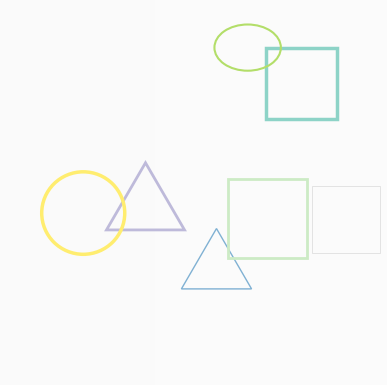[{"shape": "square", "thickness": 2.5, "radius": 0.46, "center": [0.778, 0.783]}, {"shape": "triangle", "thickness": 2, "radius": 0.58, "center": [0.375, 0.461]}, {"shape": "triangle", "thickness": 1, "radius": 0.52, "center": [0.559, 0.302]}, {"shape": "oval", "thickness": 1.5, "radius": 0.43, "center": [0.639, 0.876]}, {"shape": "square", "thickness": 0.5, "radius": 0.44, "center": [0.894, 0.429]}, {"shape": "square", "thickness": 2, "radius": 0.51, "center": [0.689, 0.432]}, {"shape": "circle", "thickness": 2.5, "radius": 0.54, "center": [0.215, 0.447]}]